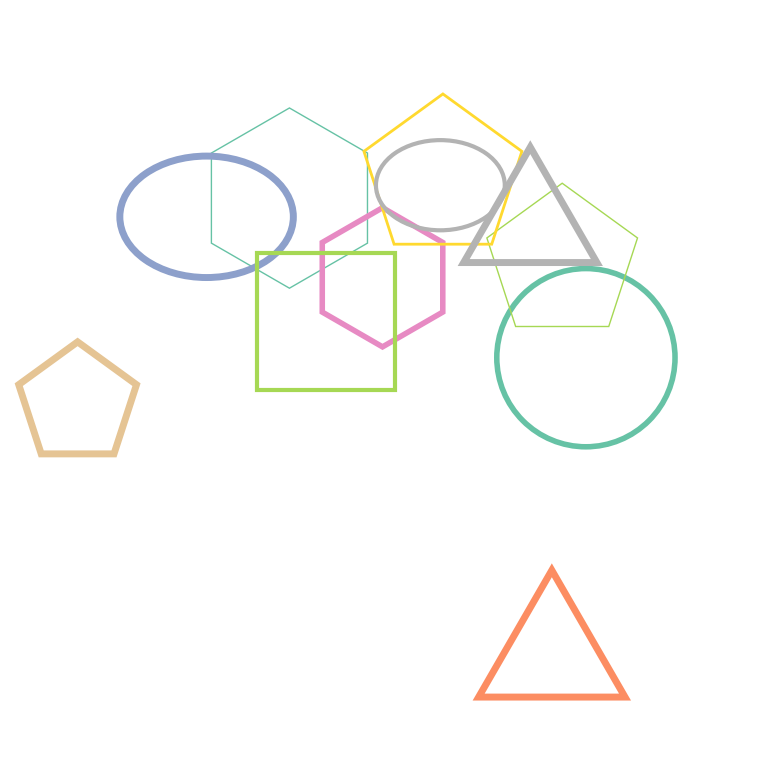[{"shape": "circle", "thickness": 2, "radius": 0.58, "center": [0.761, 0.535]}, {"shape": "hexagon", "thickness": 0.5, "radius": 0.59, "center": [0.376, 0.743]}, {"shape": "triangle", "thickness": 2.5, "radius": 0.55, "center": [0.717, 0.15]}, {"shape": "oval", "thickness": 2.5, "radius": 0.56, "center": [0.268, 0.718]}, {"shape": "hexagon", "thickness": 2, "radius": 0.45, "center": [0.497, 0.64]}, {"shape": "square", "thickness": 1.5, "radius": 0.45, "center": [0.423, 0.582]}, {"shape": "pentagon", "thickness": 0.5, "radius": 0.51, "center": [0.73, 0.659]}, {"shape": "pentagon", "thickness": 1, "radius": 0.54, "center": [0.575, 0.77]}, {"shape": "pentagon", "thickness": 2.5, "radius": 0.4, "center": [0.101, 0.476]}, {"shape": "triangle", "thickness": 2.5, "radius": 0.5, "center": [0.689, 0.709]}, {"shape": "oval", "thickness": 1.5, "radius": 0.42, "center": [0.572, 0.759]}]